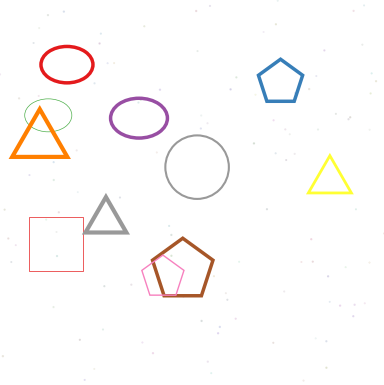[{"shape": "square", "thickness": 0.5, "radius": 0.35, "center": [0.145, 0.366]}, {"shape": "oval", "thickness": 2.5, "radius": 0.34, "center": [0.174, 0.832]}, {"shape": "pentagon", "thickness": 2.5, "radius": 0.3, "center": [0.729, 0.786]}, {"shape": "oval", "thickness": 0.5, "radius": 0.31, "center": [0.125, 0.7]}, {"shape": "oval", "thickness": 2.5, "radius": 0.37, "center": [0.361, 0.693]}, {"shape": "triangle", "thickness": 3, "radius": 0.41, "center": [0.103, 0.634]}, {"shape": "triangle", "thickness": 2, "radius": 0.32, "center": [0.857, 0.531]}, {"shape": "pentagon", "thickness": 2.5, "radius": 0.41, "center": [0.475, 0.299]}, {"shape": "pentagon", "thickness": 1, "radius": 0.29, "center": [0.423, 0.28]}, {"shape": "triangle", "thickness": 3, "radius": 0.31, "center": [0.275, 0.427]}, {"shape": "circle", "thickness": 1.5, "radius": 0.41, "center": [0.512, 0.566]}]